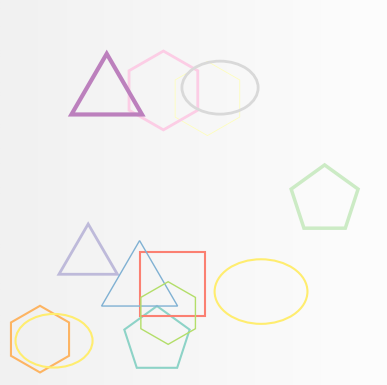[{"shape": "pentagon", "thickness": 1.5, "radius": 0.44, "center": [0.405, 0.116]}, {"shape": "hexagon", "thickness": 0.5, "radius": 0.48, "center": [0.535, 0.744]}, {"shape": "triangle", "thickness": 2, "radius": 0.44, "center": [0.228, 0.331]}, {"shape": "square", "thickness": 1.5, "radius": 0.42, "center": [0.444, 0.263]}, {"shape": "triangle", "thickness": 1, "radius": 0.57, "center": [0.36, 0.262]}, {"shape": "hexagon", "thickness": 1.5, "radius": 0.43, "center": [0.103, 0.119]}, {"shape": "hexagon", "thickness": 1, "radius": 0.41, "center": [0.434, 0.187]}, {"shape": "hexagon", "thickness": 2, "radius": 0.51, "center": [0.422, 0.765]}, {"shape": "oval", "thickness": 2, "radius": 0.49, "center": [0.568, 0.772]}, {"shape": "triangle", "thickness": 3, "radius": 0.53, "center": [0.275, 0.755]}, {"shape": "pentagon", "thickness": 2.5, "radius": 0.45, "center": [0.838, 0.481]}, {"shape": "oval", "thickness": 1.5, "radius": 0.5, "center": [0.139, 0.115]}, {"shape": "oval", "thickness": 1.5, "radius": 0.6, "center": [0.674, 0.243]}]